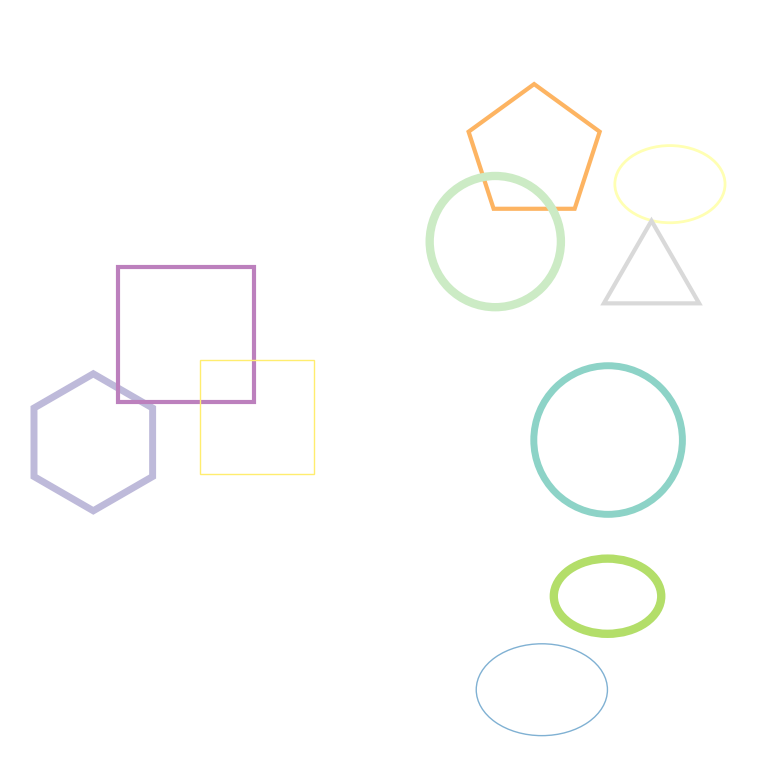[{"shape": "circle", "thickness": 2.5, "radius": 0.48, "center": [0.79, 0.429]}, {"shape": "oval", "thickness": 1, "radius": 0.36, "center": [0.87, 0.761]}, {"shape": "hexagon", "thickness": 2.5, "radius": 0.44, "center": [0.121, 0.426]}, {"shape": "oval", "thickness": 0.5, "radius": 0.43, "center": [0.704, 0.104]}, {"shape": "pentagon", "thickness": 1.5, "radius": 0.45, "center": [0.694, 0.801]}, {"shape": "oval", "thickness": 3, "radius": 0.35, "center": [0.789, 0.226]}, {"shape": "triangle", "thickness": 1.5, "radius": 0.36, "center": [0.846, 0.642]}, {"shape": "square", "thickness": 1.5, "radius": 0.44, "center": [0.242, 0.566]}, {"shape": "circle", "thickness": 3, "radius": 0.43, "center": [0.643, 0.686]}, {"shape": "square", "thickness": 0.5, "radius": 0.37, "center": [0.334, 0.459]}]